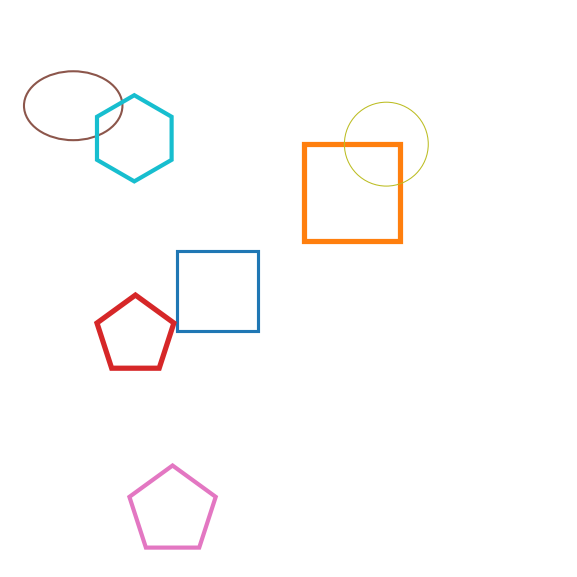[{"shape": "square", "thickness": 1.5, "radius": 0.35, "center": [0.377, 0.495]}, {"shape": "square", "thickness": 2.5, "radius": 0.42, "center": [0.61, 0.665]}, {"shape": "pentagon", "thickness": 2.5, "radius": 0.35, "center": [0.235, 0.418]}, {"shape": "oval", "thickness": 1, "radius": 0.43, "center": [0.127, 0.816]}, {"shape": "pentagon", "thickness": 2, "radius": 0.39, "center": [0.299, 0.114]}, {"shape": "circle", "thickness": 0.5, "radius": 0.36, "center": [0.669, 0.75]}, {"shape": "hexagon", "thickness": 2, "radius": 0.37, "center": [0.233, 0.76]}]